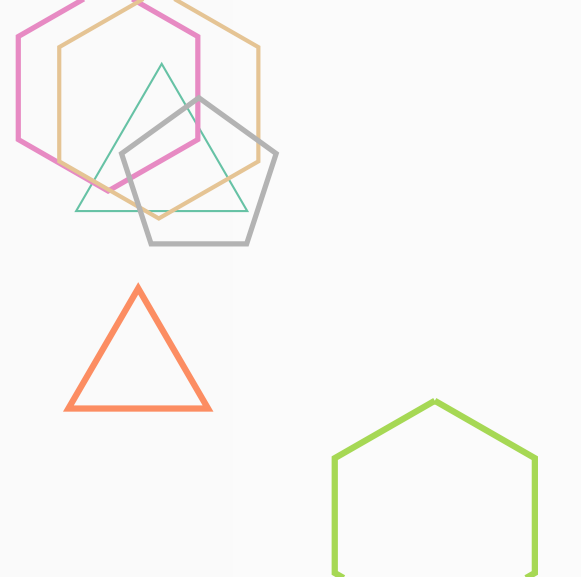[{"shape": "triangle", "thickness": 1, "radius": 0.85, "center": [0.278, 0.719]}, {"shape": "triangle", "thickness": 3, "radius": 0.69, "center": [0.238, 0.361]}, {"shape": "hexagon", "thickness": 2.5, "radius": 0.89, "center": [0.186, 0.847]}, {"shape": "hexagon", "thickness": 3, "radius": 0.99, "center": [0.748, 0.106]}, {"shape": "hexagon", "thickness": 2, "radius": 0.99, "center": [0.273, 0.819]}, {"shape": "pentagon", "thickness": 2.5, "radius": 0.7, "center": [0.342, 0.69]}]